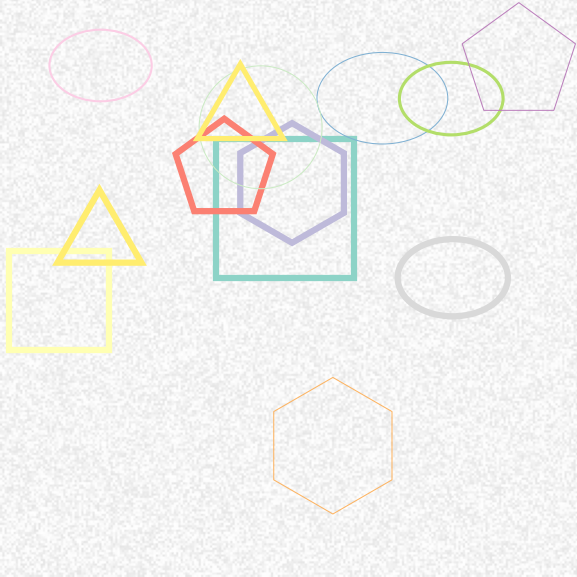[{"shape": "square", "thickness": 3, "radius": 0.6, "center": [0.494, 0.638]}, {"shape": "square", "thickness": 3, "radius": 0.43, "center": [0.102, 0.479]}, {"shape": "hexagon", "thickness": 3, "radius": 0.52, "center": [0.506, 0.682]}, {"shape": "pentagon", "thickness": 3, "radius": 0.44, "center": [0.388, 0.705]}, {"shape": "oval", "thickness": 0.5, "radius": 0.57, "center": [0.662, 0.829]}, {"shape": "hexagon", "thickness": 0.5, "radius": 0.59, "center": [0.576, 0.227]}, {"shape": "oval", "thickness": 1.5, "radius": 0.45, "center": [0.781, 0.828]}, {"shape": "oval", "thickness": 1, "radius": 0.44, "center": [0.174, 0.886]}, {"shape": "oval", "thickness": 3, "radius": 0.48, "center": [0.784, 0.518]}, {"shape": "pentagon", "thickness": 0.5, "radius": 0.52, "center": [0.898, 0.891]}, {"shape": "circle", "thickness": 0.5, "radius": 0.53, "center": [0.451, 0.779]}, {"shape": "triangle", "thickness": 2.5, "radius": 0.43, "center": [0.416, 0.802]}, {"shape": "triangle", "thickness": 3, "radius": 0.42, "center": [0.172, 0.586]}]